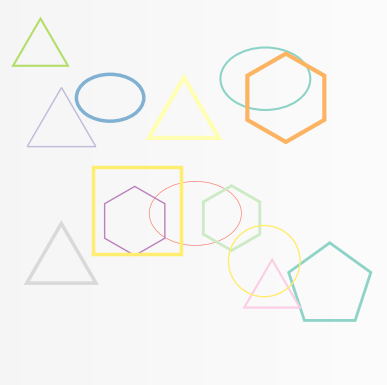[{"shape": "oval", "thickness": 1.5, "radius": 0.58, "center": [0.685, 0.795]}, {"shape": "pentagon", "thickness": 2, "radius": 0.56, "center": [0.851, 0.258]}, {"shape": "triangle", "thickness": 3, "radius": 0.52, "center": [0.474, 0.694]}, {"shape": "triangle", "thickness": 1, "radius": 0.51, "center": [0.159, 0.67]}, {"shape": "oval", "thickness": 0.5, "radius": 0.59, "center": [0.504, 0.446]}, {"shape": "oval", "thickness": 2.5, "radius": 0.43, "center": [0.284, 0.746]}, {"shape": "hexagon", "thickness": 3, "radius": 0.57, "center": [0.738, 0.746]}, {"shape": "triangle", "thickness": 1.5, "radius": 0.41, "center": [0.105, 0.87]}, {"shape": "triangle", "thickness": 1.5, "radius": 0.41, "center": [0.702, 0.243]}, {"shape": "triangle", "thickness": 2.5, "radius": 0.52, "center": [0.158, 0.316]}, {"shape": "hexagon", "thickness": 1, "radius": 0.45, "center": [0.348, 0.426]}, {"shape": "hexagon", "thickness": 2, "radius": 0.42, "center": [0.598, 0.434]}, {"shape": "circle", "thickness": 1, "radius": 0.46, "center": [0.682, 0.322]}, {"shape": "square", "thickness": 2.5, "radius": 0.57, "center": [0.353, 0.453]}]